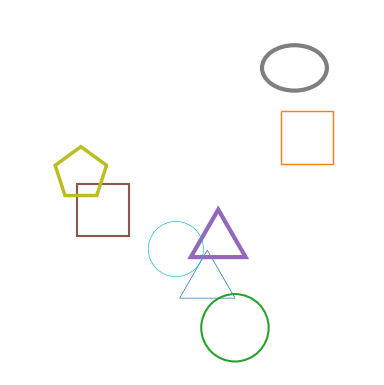[{"shape": "triangle", "thickness": 0.5, "radius": 0.42, "center": [0.538, 0.267]}, {"shape": "square", "thickness": 1, "radius": 0.34, "center": [0.798, 0.642]}, {"shape": "circle", "thickness": 1.5, "radius": 0.44, "center": [0.61, 0.149]}, {"shape": "triangle", "thickness": 3, "radius": 0.41, "center": [0.567, 0.373]}, {"shape": "square", "thickness": 1.5, "radius": 0.34, "center": [0.267, 0.455]}, {"shape": "oval", "thickness": 3, "radius": 0.42, "center": [0.765, 0.824]}, {"shape": "pentagon", "thickness": 2.5, "radius": 0.35, "center": [0.21, 0.549]}, {"shape": "circle", "thickness": 0.5, "radius": 0.36, "center": [0.457, 0.353]}]